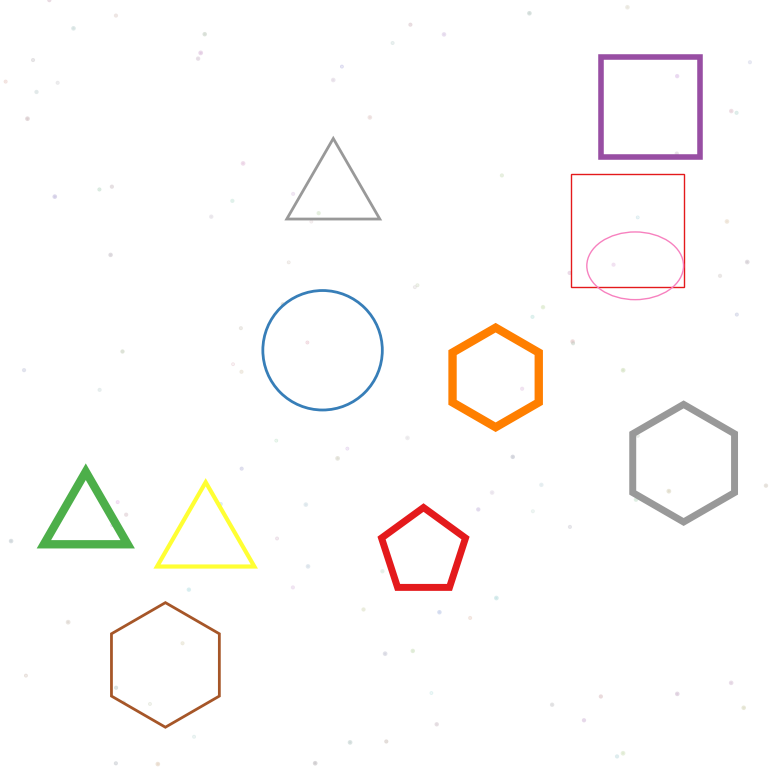[{"shape": "square", "thickness": 0.5, "radius": 0.37, "center": [0.815, 0.701]}, {"shape": "pentagon", "thickness": 2.5, "radius": 0.29, "center": [0.55, 0.284]}, {"shape": "circle", "thickness": 1, "radius": 0.39, "center": [0.419, 0.545]}, {"shape": "triangle", "thickness": 3, "radius": 0.31, "center": [0.111, 0.325]}, {"shape": "square", "thickness": 2, "radius": 0.32, "center": [0.845, 0.861]}, {"shape": "hexagon", "thickness": 3, "radius": 0.32, "center": [0.644, 0.51]}, {"shape": "triangle", "thickness": 1.5, "radius": 0.36, "center": [0.267, 0.301]}, {"shape": "hexagon", "thickness": 1, "radius": 0.4, "center": [0.215, 0.136]}, {"shape": "oval", "thickness": 0.5, "radius": 0.31, "center": [0.825, 0.655]}, {"shape": "hexagon", "thickness": 2.5, "radius": 0.38, "center": [0.888, 0.398]}, {"shape": "triangle", "thickness": 1, "radius": 0.35, "center": [0.433, 0.75]}]